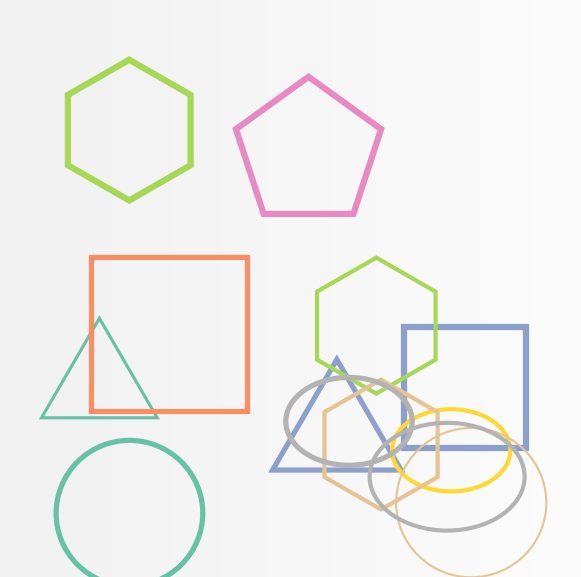[{"shape": "circle", "thickness": 2.5, "radius": 0.63, "center": [0.223, 0.11]}, {"shape": "triangle", "thickness": 1.5, "radius": 0.57, "center": [0.171, 0.333]}, {"shape": "square", "thickness": 2.5, "radius": 0.67, "center": [0.29, 0.421]}, {"shape": "triangle", "thickness": 2.5, "radius": 0.64, "center": [0.58, 0.249]}, {"shape": "square", "thickness": 3, "radius": 0.53, "center": [0.8, 0.328]}, {"shape": "pentagon", "thickness": 3, "radius": 0.66, "center": [0.531, 0.735]}, {"shape": "hexagon", "thickness": 2, "radius": 0.59, "center": [0.647, 0.435]}, {"shape": "hexagon", "thickness": 3, "radius": 0.61, "center": [0.222, 0.774]}, {"shape": "oval", "thickness": 2, "radius": 0.51, "center": [0.776, 0.219]}, {"shape": "hexagon", "thickness": 2, "radius": 0.56, "center": [0.656, 0.229]}, {"shape": "circle", "thickness": 1, "radius": 0.65, "center": [0.811, 0.129]}, {"shape": "oval", "thickness": 2, "radius": 0.67, "center": [0.769, 0.174]}, {"shape": "oval", "thickness": 2.5, "radius": 0.54, "center": [0.6, 0.27]}]